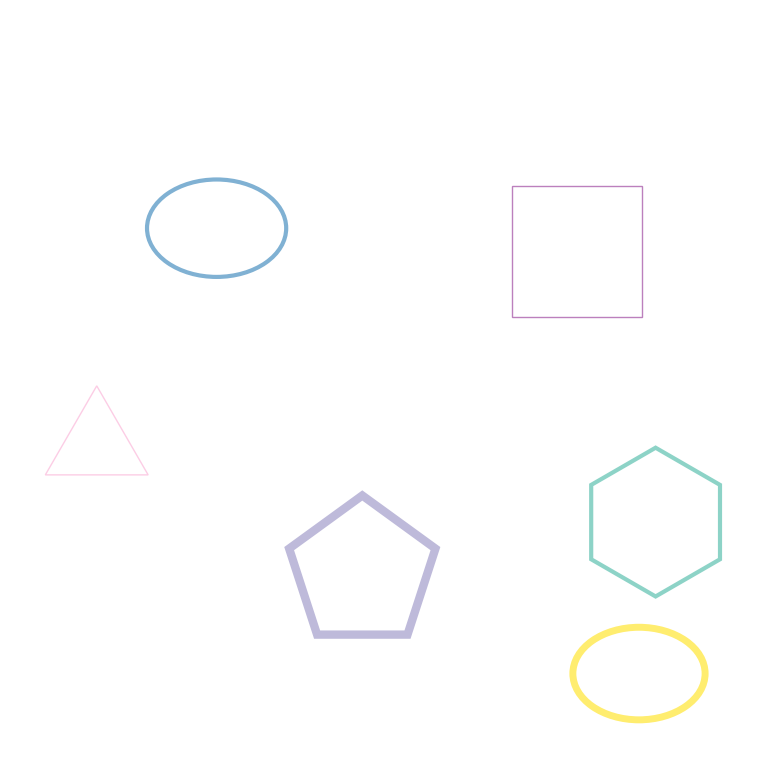[{"shape": "hexagon", "thickness": 1.5, "radius": 0.48, "center": [0.851, 0.322]}, {"shape": "pentagon", "thickness": 3, "radius": 0.5, "center": [0.471, 0.257]}, {"shape": "oval", "thickness": 1.5, "radius": 0.45, "center": [0.281, 0.704]}, {"shape": "triangle", "thickness": 0.5, "radius": 0.39, "center": [0.126, 0.422]}, {"shape": "square", "thickness": 0.5, "radius": 0.42, "center": [0.749, 0.673]}, {"shape": "oval", "thickness": 2.5, "radius": 0.43, "center": [0.83, 0.125]}]